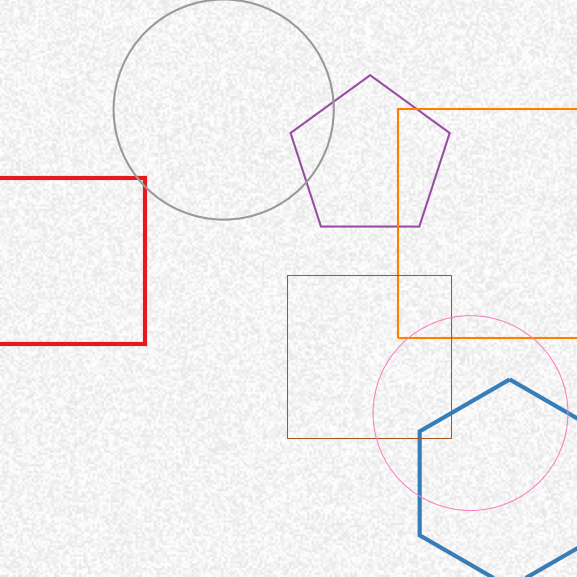[{"shape": "square", "thickness": 2, "radius": 0.72, "center": [0.108, 0.548]}, {"shape": "hexagon", "thickness": 2, "radius": 0.9, "center": [0.883, 0.162]}, {"shape": "pentagon", "thickness": 1, "radius": 0.72, "center": [0.641, 0.724]}, {"shape": "square", "thickness": 1, "radius": 0.99, "center": [0.888, 0.612]}, {"shape": "square", "thickness": 0.5, "radius": 0.71, "center": [0.639, 0.382]}, {"shape": "circle", "thickness": 0.5, "radius": 0.84, "center": [0.815, 0.284]}, {"shape": "circle", "thickness": 1, "radius": 0.95, "center": [0.387, 0.809]}]